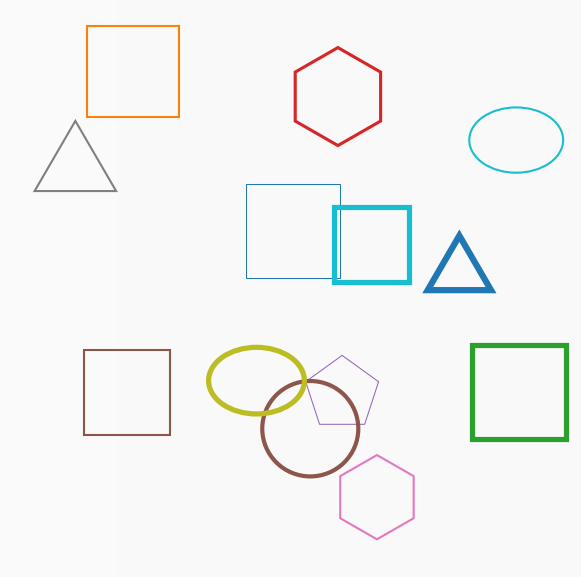[{"shape": "square", "thickness": 0.5, "radius": 0.41, "center": [0.504, 0.599]}, {"shape": "triangle", "thickness": 3, "radius": 0.31, "center": [0.79, 0.528]}, {"shape": "square", "thickness": 1, "radius": 0.39, "center": [0.229, 0.875]}, {"shape": "square", "thickness": 2.5, "radius": 0.4, "center": [0.893, 0.32]}, {"shape": "hexagon", "thickness": 1.5, "radius": 0.42, "center": [0.581, 0.832]}, {"shape": "pentagon", "thickness": 0.5, "radius": 0.33, "center": [0.589, 0.318]}, {"shape": "square", "thickness": 1, "radius": 0.37, "center": [0.219, 0.319]}, {"shape": "circle", "thickness": 2, "radius": 0.41, "center": [0.534, 0.257]}, {"shape": "hexagon", "thickness": 1, "radius": 0.36, "center": [0.648, 0.138]}, {"shape": "triangle", "thickness": 1, "radius": 0.4, "center": [0.13, 0.709]}, {"shape": "oval", "thickness": 2.5, "radius": 0.41, "center": [0.441, 0.34]}, {"shape": "oval", "thickness": 1, "radius": 0.4, "center": [0.888, 0.757]}, {"shape": "square", "thickness": 2.5, "radius": 0.32, "center": [0.639, 0.575]}]